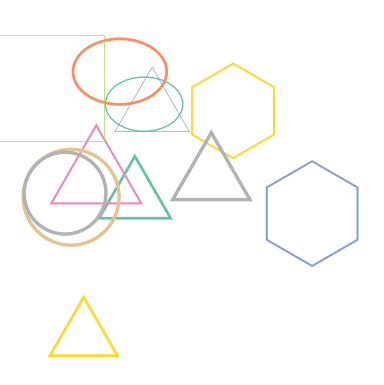[{"shape": "triangle", "thickness": 2, "radius": 0.54, "center": [0.35, 0.487]}, {"shape": "oval", "thickness": 1, "radius": 0.5, "center": [0.374, 0.729]}, {"shape": "oval", "thickness": 2, "radius": 0.61, "center": [0.311, 0.814]}, {"shape": "triangle", "thickness": 0.5, "radius": 0.56, "center": [0.395, 0.714]}, {"shape": "hexagon", "thickness": 1.5, "radius": 0.68, "center": [0.811, 0.445]}, {"shape": "triangle", "thickness": 1.5, "radius": 0.68, "center": [0.25, 0.539]}, {"shape": "square", "thickness": 0.5, "radius": 0.69, "center": [0.132, 0.772]}, {"shape": "triangle", "thickness": 2, "radius": 0.51, "center": [0.217, 0.127]}, {"shape": "hexagon", "thickness": 1.5, "radius": 0.61, "center": [0.605, 0.712]}, {"shape": "circle", "thickness": 2.5, "radius": 0.62, "center": [0.185, 0.488]}, {"shape": "circle", "thickness": 2.5, "radius": 0.53, "center": [0.169, 0.498]}, {"shape": "triangle", "thickness": 2.5, "radius": 0.58, "center": [0.549, 0.539]}]